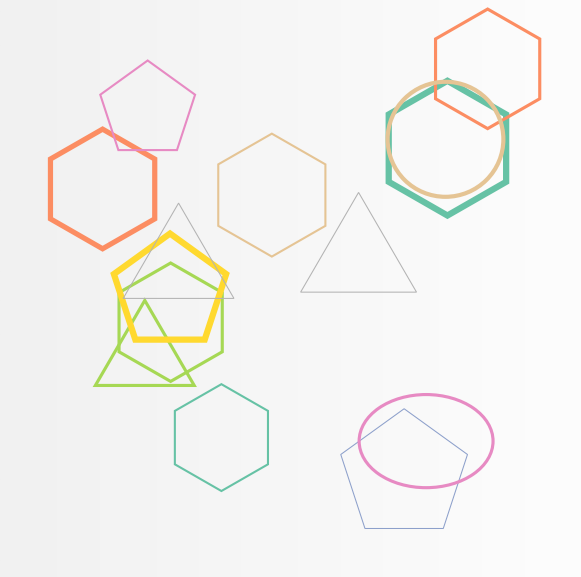[{"shape": "hexagon", "thickness": 1, "radius": 0.46, "center": [0.381, 0.241]}, {"shape": "hexagon", "thickness": 3, "radius": 0.58, "center": [0.77, 0.743]}, {"shape": "hexagon", "thickness": 1.5, "radius": 0.52, "center": [0.839, 0.88]}, {"shape": "hexagon", "thickness": 2.5, "radius": 0.52, "center": [0.177, 0.672]}, {"shape": "pentagon", "thickness": 0.5, "radius": 0.57, "center": [0.695, 0.177]}, {"shape": "pentagon", "thickness": 1, "radius": 0.43, "center": [0.254, 0.809]}, {"shape": "oval", "thickness": 1.5, "radius": 0.58, "center": [0.733, 0.235]}, {"shape": "triangle", "thickness": 1.5, "radius": 0.49, "center": [0.249, 0.381]}, {"shape": "hexagon", "thickness": 1.5, "radius": 0.51, "center": [0.294, 0.441]}, {"shape": "pentagon", "thickness": 3, "radius": 0.51, "center": [0.293, 0.493]}, {"shape": "hexagon", "thickness": 1, "radius": 0.53, "center": [0.468, 0.661]}, {"shape": "circle", "thickness": 2, "radius": 0.5, "center": [0.766, 0.758]}, {"shape": "triangle", "thickness": 0.5, "radius": 0.58, "center": [0.617, 0.551]}, {"shape": "triangle", "thickness": 0.5, "radius": 0.55, "center": [0.307, 0.537]}]